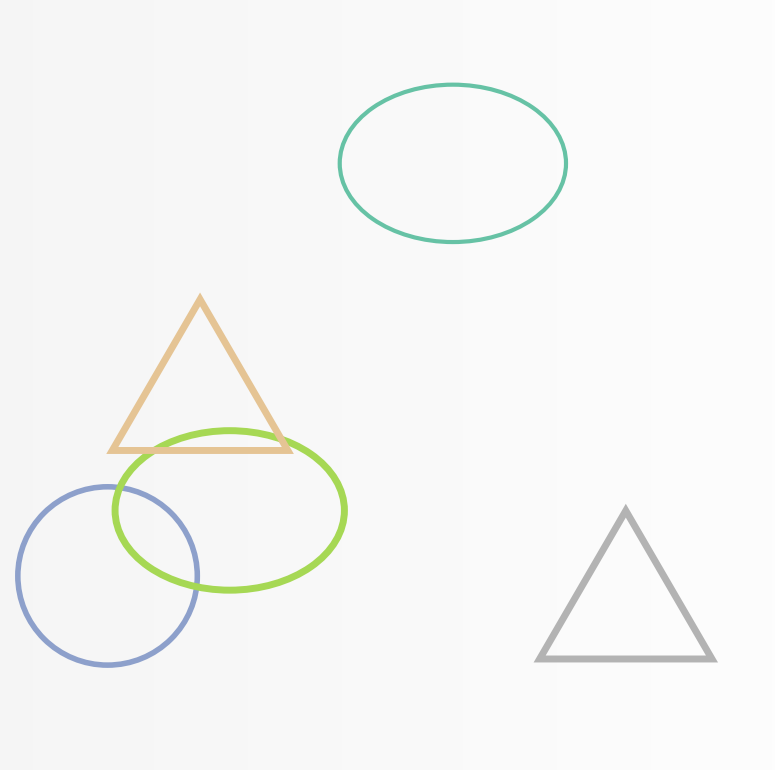[{"shape": "oval", "thickness": 1.5, "radius": 0.73, "center": [0.584, 0.788]}, {"shape": "circle", "thickness": 2, "radius": 0.58, "center": [0.139, 0.252]}, {"shape": "oval", "thickness": 2.5, "radius": 0.74, "center": [0.296, 0.337]}, {"shape": "triangle", "thickness": 2.5, "radius": 0.65, "center": [0.258, 0.48]}, {"shape": "triangle", "thickness": 2.5, "radius": 0.64, "center": [0.807, 0.208]}]